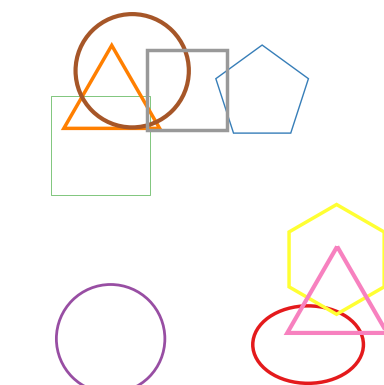[{"shape": "oval", "thickness": 2.5, "radius": 0.72, "center": [0.8, 0.105]}, {"shape": "pentagon", "thickness": 1, "radius": 0.63, "center": [0.681, 0.757]}, {"shape": "square", "thickness": 0.5, "radius": 0.64, "center": [0.262, 0.623]}, {"shape": "circle", "thickness": 2, "radius": 0.7, "center": [0.287, 0.12]}, {"shape": "triangle", "thickness": 2.5, "radius": 0.72, "center": [0.29, 0.738]}, {"shape": "hexagon", "thickness": 2.5, "radius": 0.71, "center": [0.874, 0.326]}, {"shape": "circle", "thickness": 3, "radius": 0.74, "center": [0.343, 0.816]}, {"shape": "triangle", "thickness": 3, "radius": 0.75, "center": [0.876, 0.21]}, {"shape": "square", "thickness": 2.5, "radius": 0.52, "center": [0.486, 0.766]}]